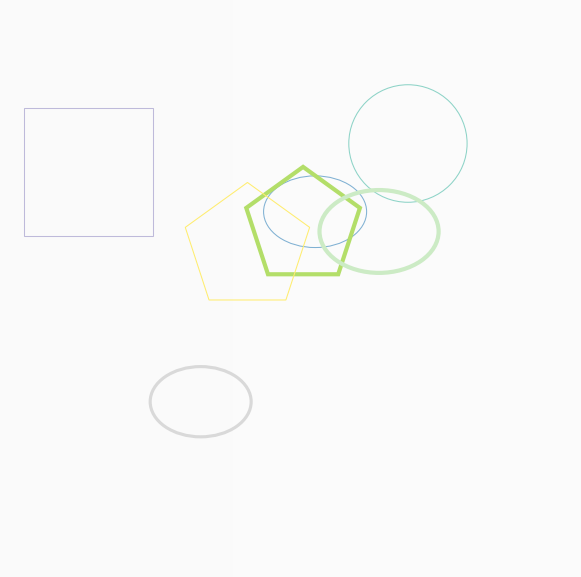[{"shape": "circle", "thickness": 0.5, "radius": 0.51, "center": [0.702, 0.751]}, {"shape": "square", "thickness": 0.5, "radius": 0.55, "center": [0.153, 0.702]}, {"shape": "oval", "thickness": 0.5, "radius": 0.44, "center": [0.542, 0.633]}, {"shape": "pentagon", "thickness": 2, "radius": 0.51, "center": [0.521, 0.607]}, {"shape": "oval", "thickness": 1.5, "radius": 0.43, "center": [0.345, 0.304]}, {"shape": "oval", "thickness": 2, "radius": 0.51, "center": [0.652, 0.598]}, {"shape": "pentagon", "thickness": 0.5, "radius": 0.56, "center": [0.426, 0.571]}]